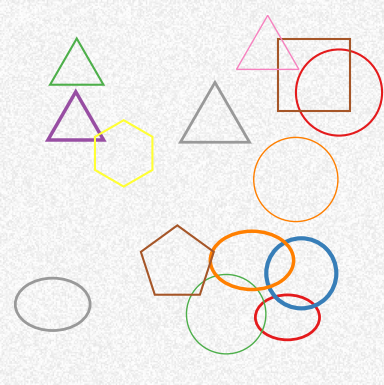[{"shape": "circle", "thickness": 1.5, "radius": 0.56, "center": [0.881, 0.76]}, {"shape": "oval", "thickness": 2, "radius": 0.42, "center": [0.747, 0.176]}, {"shape": "circle", "thickness": 3, "radius": 0.45, "center": [0.783, 0.29]}, {"shape": "circle", "thickness": 1, "radius": 0.52, "center": [0.587, 0.184]}, {"shape": "triangle", "thickness": 1.5, "radius": 0.4, "center": [0.199, 0.82]}, {"shape": "triangle", "thickness": 2.5, "radius": 0.42, "center": [0.197, 0.678]}, {"shape": "circle", "thickness": 1, "radius": 0.55, "center": [0.768, 0.534]}, {"shape": "oval", "thickness": 2.5, "radius": 0.54, "center": [0.654, 0.324]}, {"shape": "hexagon", "thickness": 1.5, "radius": 0.43, "center": [0.321, 0.602]}, {"shape": "pentagon", "thickness": 1.5, "radius": 0.5, "center": [0.461, 0.315]}, {"shape": "square", "thickness": 1.5, "radius": 0.47, "center": [0.815, 0.806]}, {"shape": "triangle", "thickness": 1, "radius": 0.47, "center": [0.695, 0.867]}, {"shape": "triangle", "thickness": 2, "radius": 0.52, "center": [0.558, 0.682]}, {"shape": "oval", "thickness": 2, "radius": 0.49, "center": [0.137, 0.21]}]